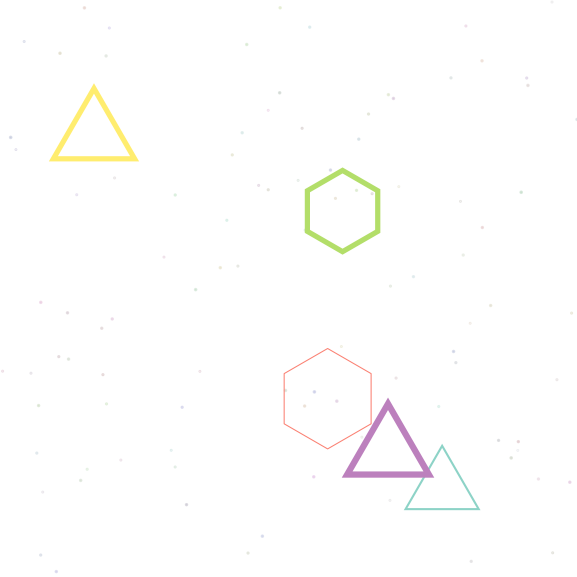[{"shape": "triangle", "thickness": 1, "radius": 0.37, "center": [0.766, 0.154]}, {"shape": "hexagon", "thickness": 0.5, "radius": 0.43, "center": [0.567, 0.309]}, {"shape": "hexagon", "thickness": 2.5, "radius": 0.35, "center": [0.593, 0.634]}, {"shape": "triangle", "thickness": 3, "radius": 0.41, "center": [0.672, 0.218]}, {"shape": "triangle", "thickness": 2.5, "radius": 0.41, "center": [0.163, 0.765]}]